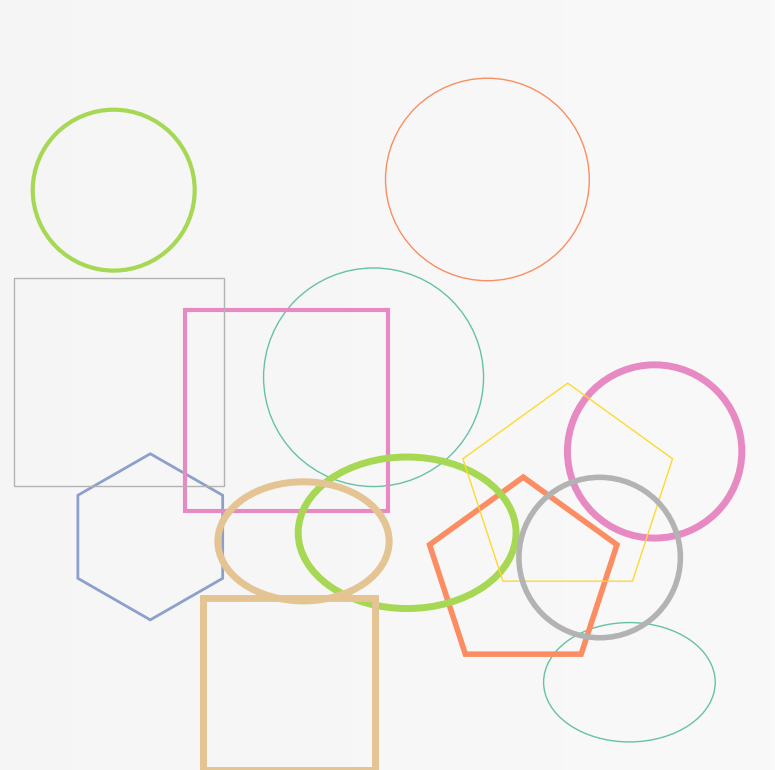[{"shape": "circle", "thickness": 0.5, "radius": 0.71, "center": [0.482, 0.51]}, {"shape": "oval", "thickness": 0.5, "radius": 0.55, "center": [0.812, 0.114]}, {"shape": "circle", "thickness": 0.5, "radius": 0.66, "center": [0.629, 0.767]}, {"shape": "pentagon", "thickness": 2, "radius": 0.64, "center": [0.675, 0.253]}, {"shape": "hexagon", "thickness": 1, "radius": 0.54, "center": [0.194, 0.303]}, {"shape": "square", "thickness": 1.5, "radius": 0.65, "center": [0.37, 0.467]}, {"shape": "circle", "thickness": 2.5, "radius": 0.56, "center": [0.845, 0.414]}, {"shape": "oval", "thickness": 2.5, "radius": 0.7, "center": [0.525, 0.308]}, {"shape": "circle", "thickness": 1.5, "radius": 0.52, "center": [0.147, 0.753]}, {"shape": "pentagon", "thickness": 0.5, "radius": 0.71, "center": [0.733, 0.36]}, {"shape": "oval", "thickness": 2.5, "radius": 0.55, "center": [0.392, 0.297]}, {"shape": "square", "thickness": 2.5, "radius": 0.56, "center": [0.373, 0.112]}, {"shape": "circle", "thickness": 2, "radius": 0.52, "center": [0.774, 0.276]}, {"shape": "square", "thickness": 0.5, "radius": 0.68, "center": [0.154, 0.504]}]